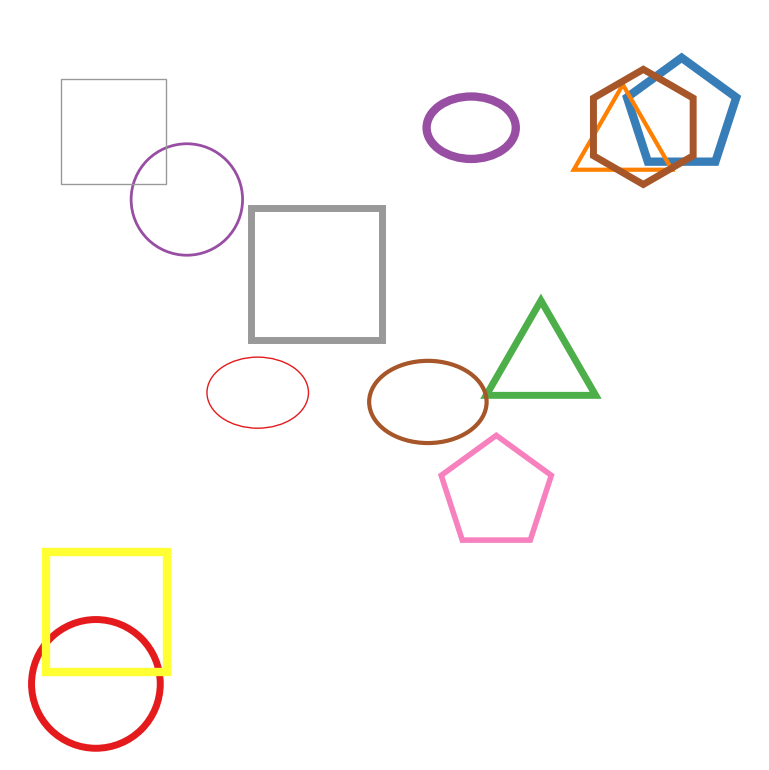[{"shape": "circle", "thickness": 2.5, "radius": 0.42, "center": [0.125, 0.112]}, {"shape": "oval", "thickness": 0.5, "radius": 0.33, "center": [0.335, 0.49]}, {"shape": "pentagon", "thickness": 3, "radius": 0.37, "center": [0.885, 0.85]}, {"shape": "triangle", "thickness": 2.5, "radius": 0.41, "center": [0.703, 0.528]}, {"shape": "oval", "thickness": 3, "radius": 0.29, "center": [0.612, 0.834]}, {"shape": "circle", "thickness": 1, "radius": 0.36, "center": [0.243, 0.741]}, {"shape": "triangle", "thickness": 1.5, "radius": 0.37, "center": [0.809, 0.816]}, {"shape": "square", "thickness": 3, "radius": 0.39, "center": [0.138, 0.205]}, {"shape": "hexagon", "thickness": 2.5, "radius": 0.37, "center": [0.835, 0.835]}, {"shape": "oval", "thickness": 1.5, "radius": 0.38, "center": [0.556, 0.478]}, {"shape": "pentagon", "thickness": 2, "radius": 0.38, "center": [0.645, 0.359]}, {"shape": "square", "thickness": 0.5, "radius": 0.34, "center": [0.147, 0.83]}, {"shape": "square", "thickness": 2.5, "radius": 0.43, "center": [0.411, 0.644]}]